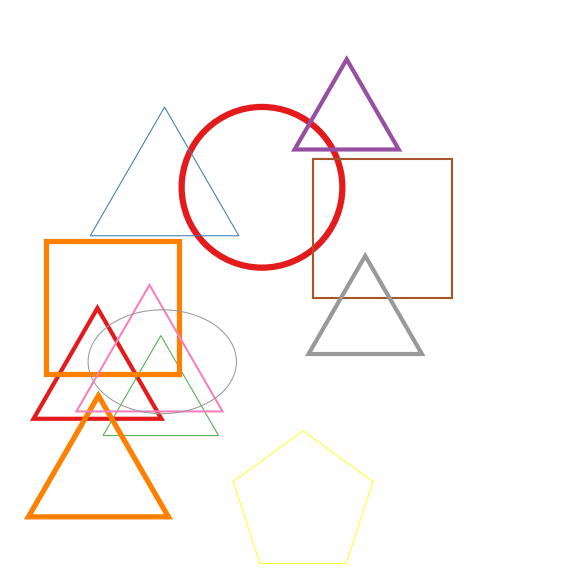[{"shape": "triangle", "thickness": 2, "radius": 0.64, "center": [0.169, 0.338]}, {"shape": "circle", "thickness": 3, "radius": 0.7, "center": [0.454, 0.675]}, {"shape": "triangle", "thickness": 0.5, "radius": 0.74, "center": [0.285, 0.665]}, {"shape": "triangle", "thickness": 0.5, "radius": 0.58, "center": [0.278, 0.303]}, {"shape": "triangle", "thickness": 2, "radius": 0.52, "center": [0.6, 0.792]}, {"shape": "square", "thickness": 2.5, "radius": 0.58, "center": [0.195, 0.467]}, {"shape": "triangle", "thickness": 2.5, "radius": 0.7, "center": [0.17, 0.174]}, {"shape": "pentagon", "thickness": 0.5, "radius": 0.64, "center": [0.525, 0.126]}, {"shape": "square", "thickness": 1, "radius": 0.6, "center": [0.662, 0.603]}, {"shape": "triangle", "thickness": 1, "radius": 0.73, "center": [0.259, 0.36]}, {"shape": "oval", "thickness": 0.5, "radius": 0.64, "center": [0.281, 0.373]}, {"shape": "triangle", "thickness": 2, "radius": 0.57, "center": [0.632, 0.443]}]